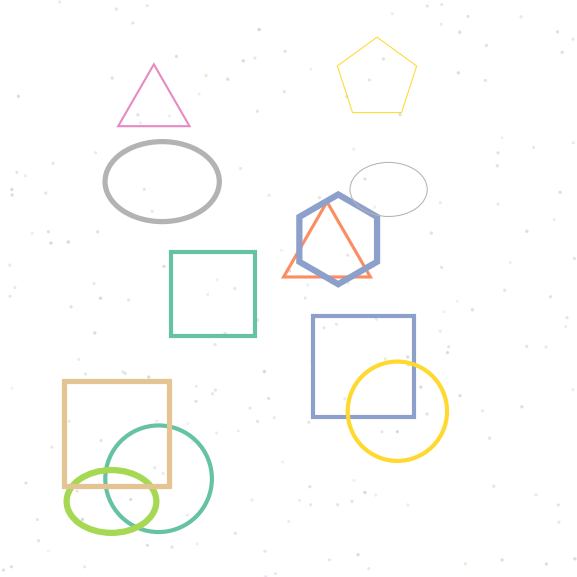[{"shape": "circle", "thickness": 2, "radius": 0.46, "center": [0.275, 0.17]}, {"shape": "square", "thickness": 2, "radius": 0.36, "center": [0.369, 0.49]}, {"shape": "triangle", "thickness": 1.5, "radius": 0.43, "center": [0.566, 0.563]}, {"shape": "square", "thickness": 2, "radius": 0.44, "center": [0.629, 0.365]}, {"shape": "hexagon", "thickness": 3, "radius": 0.39, "center": [0.586, 0.585]}, {"shape": "triangle", "thickness": 1, "radius": 0.36, "center": [0.266, 0.816]}, {"shape": "oval", "thickness": 3, "radius": 0.39, "center": [0.193, 0.131]}, {"shape": "circle", "thickness": 2, "radius": 0.43, "center": [0.688, 0.287]}, {"shape": "pentagon", "thickness": 0.5, "radius": 0.36, "center": [0.653, 0.863]}, {"shape": "square", "thickness": 2.5, "radius": 0.45, "center": [0.201, 0.249]}, {"shape": "oval", "thickness": 2.5, "radius": 0.49, "center": [0.281, 0.685]}, {"shape": "oval", "thickness": 0.5, "radius": 0.33, "center": [0.673, 0.671]}]